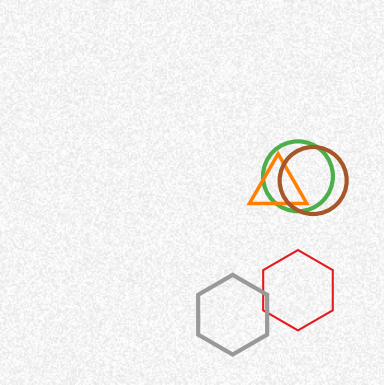[{"shape": "hexagon", "thickness": 1.5, "radius": 0.52, "center": [0.774, 0.246]}, {"shape": "circle", "thickness": 3, "radius": 0.45, "center": [0.774, 0.542]}, {"shape": "triangle", "thickness": 2.5, "radius": 0.43, "center": [0.722, 0.514]}, {"shape": "circle", "thickness": 3, "radius": 0.44, "center": [0.813, 0.531]}, {"shape": "hexagon", "thickness": 3, "radius": 0.52, "center": [0.604, 0.183]}]